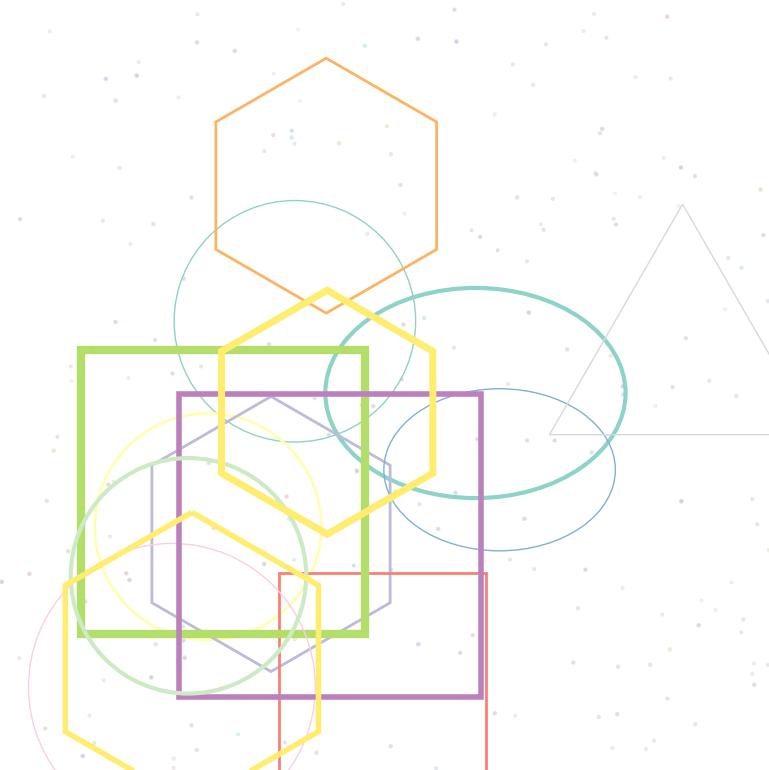[{"shape": "circle", "thickness": 0.5, "radius": 0.78, "center": [0.383, 0.583]}, {"shape": "oval", "thickness": 1.5, "radius": 0.97, "center": [0.617, 0.49]}, {"shape": "circle", "thickness": 1, "radius": 0.74, "center": [0.27, 0.316]}, {"shape": "hexagon", "thickness": 1, "radius": 0.89, "center": [0.352, 0.306]}, {"shape": "square", "thickness": 1, "radius": 0.67, "center": [0.497, 0.121]}, {"shape": "oval", "thickness": 0.5, "radius": 0.75, "center": [0.649, 0.39]}, {"shape": "hexagon", "thickness": 1, "radius": 0.83, "center": [0.424, 0.759]}, {"shape": "square", "thickness": 3, "radius": 0.92, "center": [0.29, 0.361]}, {"shape": "circle", "thickness": 0.5, "radius": 0.93, "center": [0.223, 0.108]}, {"shape": "triangle", "thickness": 0.5, "radius": 1.0, "center": [0.886, 0.535]}, {"shape": "square", "thickness": 2, "radius": 0.98, "center": [0.428, 0.291]}, {"shape": "circle", "thickness": 1.5, "radius": 0.76, "center": [0.245, 0.252]}, {"shape": "hexagon", "thickness": 2.5, "radius": 0.79, "center": [0.425, 0.465]}, {"shape": "hexagon", "thickness": 2, "radius": 0.95, "center": [0.249, 0.145]}]